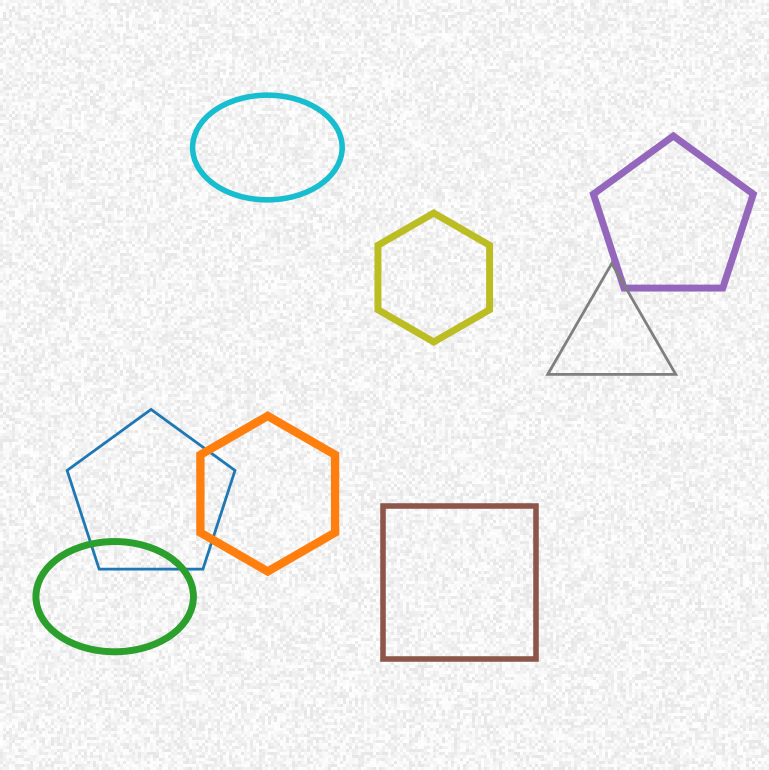[{"shape": "pentagon", "thickness": 1, "radius": 0.57, "center": [0.196, 0.354]}, {"shape": "hexagon", "thickness": 3, "radius": 0.5, "center": [0.348, 0.359]}, {"shape": "oval", "thickness": 2.5, "radius": 0.51, "center": [0.149, 0.225]}, {"shape": "pentagon", "thickness": 2.5, "radius": 0.55, "center": [0.875, 0.714]}, {"shape": "square", "thickness": 2, "radius": 0.5, "center": [0.597, 0.244]}, {"shape": "triangle", "thickness": 1, "radius": 0.48, "center": [0.794, 0.562]}, {"shape": "hexagon", "thickness": 2.5, "radius": 0.42, "center": [0.563, 0.64]}, {"shape": "oval", "thickness": 2, "radius": 0.49, "center": [0.347, 0.808]}]